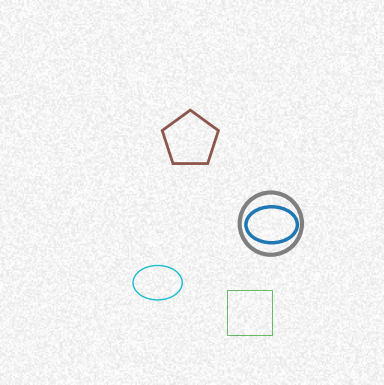[{"shape": "oval", "thickness": 2.5, "radius": 0.33, "center": [0.706, 0.416]}, {"shape": "square", "thickness": 0.5, "radius": 0.29, "center": [0.649, 0.189]}, {"shape": "pentagon", "thickness": 2, "radius": 0.38, "center": [0.494, 0.637]}, {"shape": "circle", "thickness": 3, "radius": 0.4, "center": [0.703, 0.419]}, {"shape": "oval", "thickness": 1, "radius": 0.32, "center": [0.409, 0.266]}]